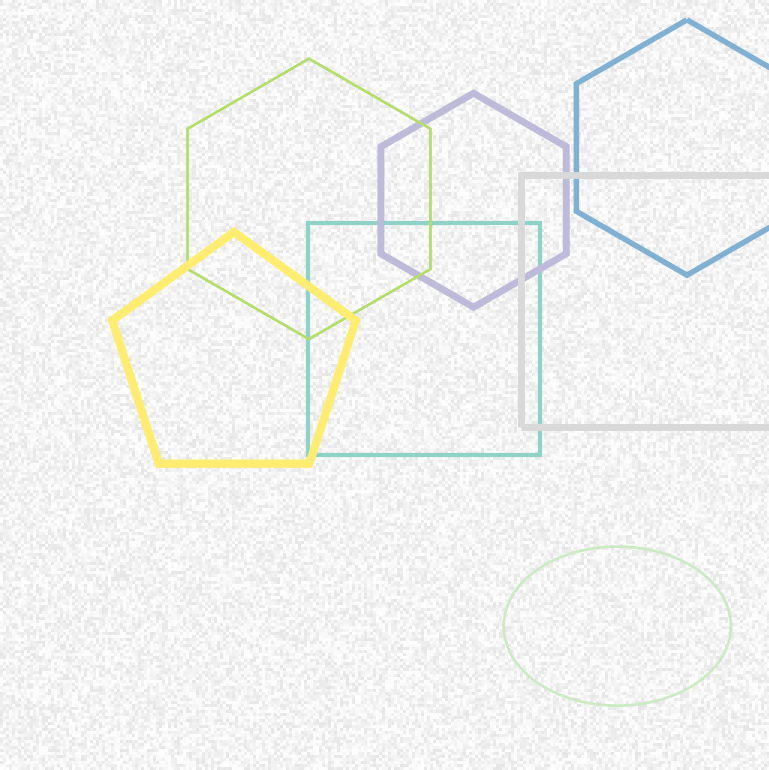[{"shape": "square", "thickness": 1.5, "radius": 0.75, "center": [0.55, 0.559]}, {"shape": "hexagon", "thickness": 2.5, "radius": 0.69, "center": [0.615, 0.74]}, {"shape": "hexagon", "thickness": 2, "radius": 0.83, "center": [0.892, 0.808]}, {"shape": "hexagon", "thickness": 1, "radius": 0.91, "center": [0.401, 0.742]}, {"shape": "square", "thickness": 2.5, "radius": 0.82, "center": [0.841, 0.609]}, {"shape": "oval", "thickness": 1, "radius": 0.74, "center": [0.802, 0.187]}, {"shape": "pentagon", "thickness": 3, "radius": 0.83, "center": [0.304, 0.532]}]